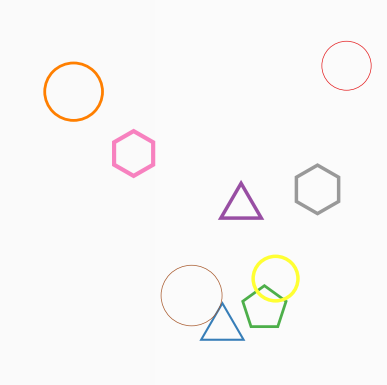[{"shape": "circle", "thickness": 0.5, "radius": 0.32, "center": [0.894, 0.829]}, {"shape": "triangle", "thickness": 1.5, "radius": 0.32, "center": [0.574, 0.149]}, {"shape": "pentagon", "thickness": 2, "radius": 0.29, "center": [0.682, 0.199]}, {"shape": "triangle", "thickness": 2.5, "radius": 0.3, "center": [0.622, 0.464]}, {"shape": "circle", "thickness": 2, "radius": 0.37, "center": [0.19, 0.762]}, {"shape": "circle", "thickness": 2.5, "radius": 0.29, "center": [0.711, 0.276]}, {"shape": "circle", "thickness": 0.5, "radius": 0.39, "center": [0.494, 0.232]}, {"shape": "hexagon", "thickness": 3, "radius": 0.29, "center": [0.345, 0.601]}, {"shape": "hexagon", "thickness": 2.5, "radius": 0.31, "center": [0.819, 0.508]}]